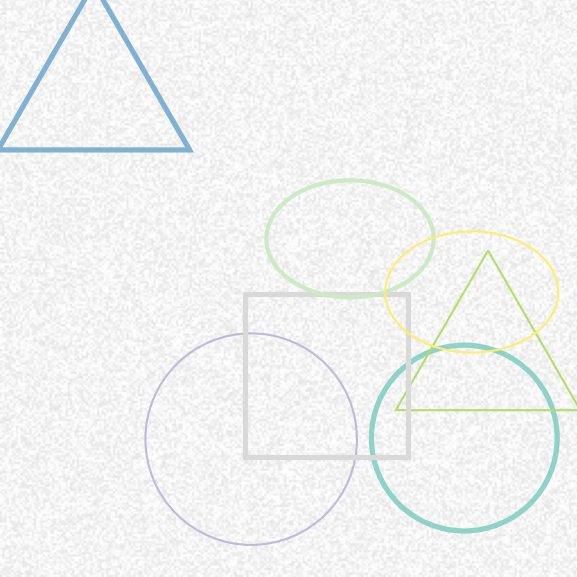[{"shape": "circle", "thickness": 2.5, "radius": 0.8, "center": [0.804, 0.241]}, {"shape": "circle", "thickness": 1, "radius": 0.92, "center": [0.435, 0.239]}, {"shape": "triangle", "thickness": 2.5, "radius": 0.96, "center": [0.162, 0.835]}, {"shape": "triangle", "thickness": 1, "radius": 0.92, "center": [0.845, 0.381]}, {"shape": "square", "thickness": 2.5, "radius": 0.71, "center": [0.565, 0.348]}, {"shape": "oval", "thickness": 2, "radius": 0.72, "center": [0.606, 0.586]}, {"shape": "oval", "thickness": 1, "radius": 0.75, "center": [0.817, 0.494]}]